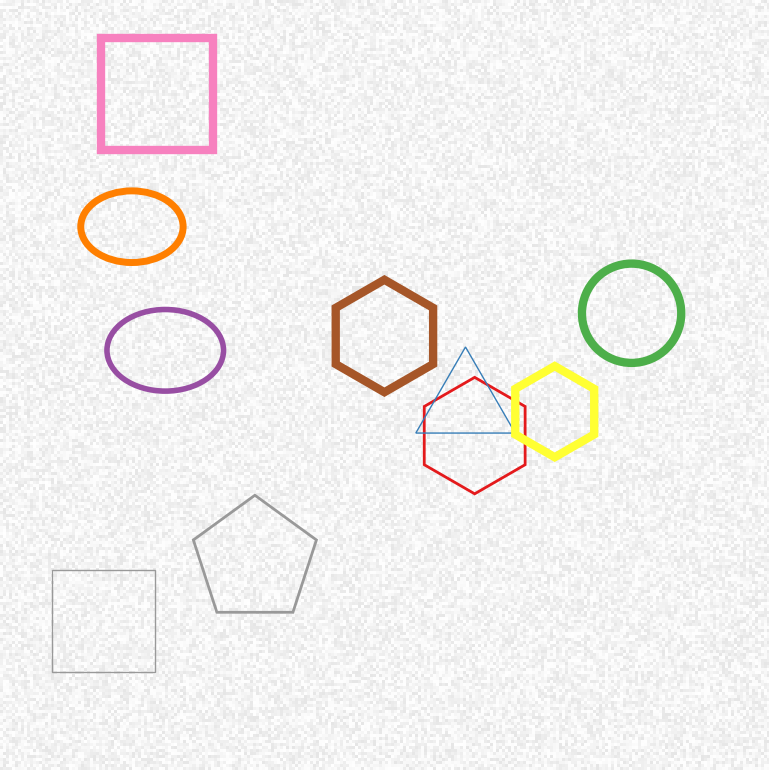[{"shape": "hexagon", "thickness": 1, "radius": 0.38, "center": [0.616, 0.434]}, {"shape": "triangle", "thickness": 0.5, "radius": 0.37, "center": [0.605, 0.475]}, {"shape": "circle", "thickness": 3, "radius": 0.32, "center": [0.82, 0.593]}, {"shape": "oval", "thickness": 2, "radius": 0.38, "center": [0.215, 0.545]}, {"shape": "oval", "thickness": 2.5, "radius": 0.33, "center": [0.171, 0.706]}, {"shape": "hexagon", "thickness": 3, "radius": 0.3, "center": [0.72, 0.465]}, {"shape": "hexagon", "thickness": 3, "radius": 0.37, "center": [0.499, 0.564]}, {"shape": "square", "thickness": 3, "radius": 0.36, "center": [0.204, 0.878]}, {"shape": "square", "thickness": 0.5, "radius": 0.33, "center": [0.135, 0.194]}, {"shape": "pentagon", "thickness": 1, "radius": 0.42, "center": [0.331, 0.273]}]